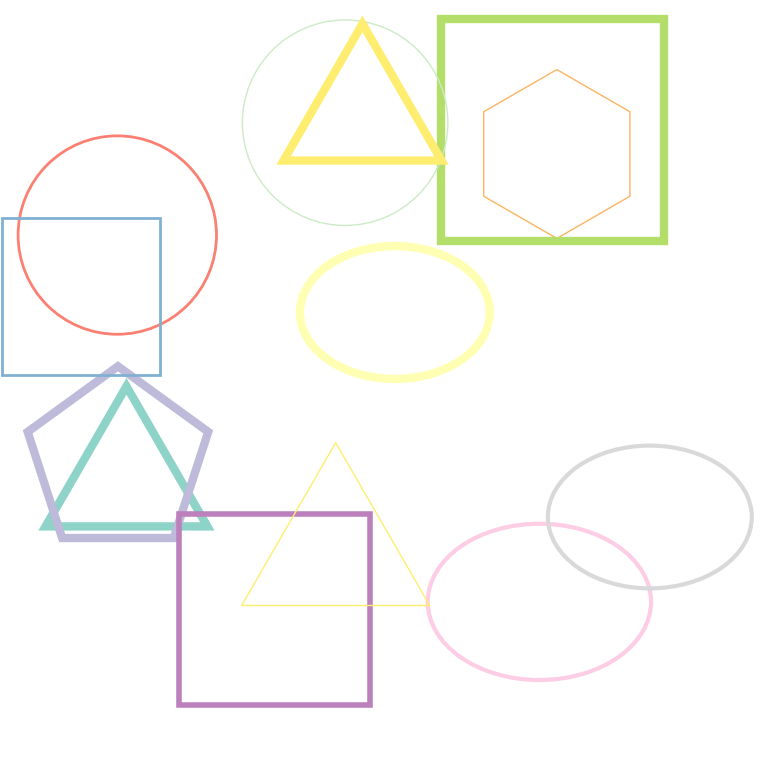[{"shape": "triangle", "thickness": 3, "radius": 0.61, "center": [0.164, 0.377]}, {"shape": "oval", "thickness": 3, "radius": 0.62, "center": [0.513, 0.594]}, {"shape": "pentagon", "thickness": 3, "radius": 0.62, "center": [0.153, 0.401]}, {"shape": "circle", "thickness": 1, "radius": 0.64, "center": [0.152, 0.695]}, {"shape": "square", "thickness": 1, "radius": 0.51, "center": [0.105, 0.615]}, {"shape": "hexagon", "thickness": 0.5, "radius": 0.55, "center": [0.723, 0.8]}, {"shape": "square", "thickness": 3, "radius": 0.72, "center": [0.718, 0.831]}, {"shape": "oval", "thickness": 1.5, "radius": 0.72, "center": [0.701, 0.218]}, {"shape": "oval", "thickness": 1.5, "radius": 0.66, "center": [0.844, 0.329]}, {"shape": "square", "thickness": 2, "radius": 0.62, "center": [0.357, 0.208]}, {"shape": "circle", "thickness": 0.5, "radius": 0.67, "center": [0.448, 0.841]}, {"shape": "triangle", "thickness": 3, "radius": 0.59, "center": [0.471, 0.851]}, {"shape": "triangle", "thickness": 0.5, "radius": 0.7, "center": [0.436, 0.284]}]